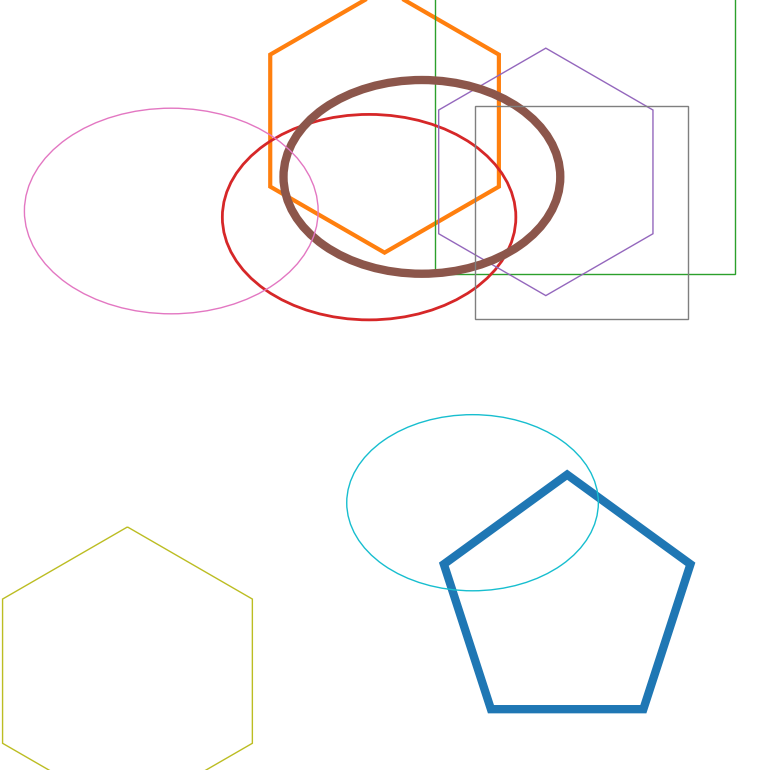[{"shape": "pentagon", "thickness": 3, "radius": 0.84, "center": [0.737, 0.215]}, {"shape": "hexagon", "thickness": 1.5, "radius": 0.86, "center": [0.499, 0.843]}, {"shape": "square", "thickness": 0.5, "radius": 0.97, "center": [0.76, 0.839]}, {"shape": "oval", "thickness": 1, "radius": 0.95, "center": [0.479, 0.718]}, {"shape": "hexagon", "thickness": 0.5, "radius": 0.8, "center": [0.709, 0.777]}, {"shape": "oval", "thickness": 3, "radius": 0.9, "center": [0.548, 0.77]}, {"shape": "oval", "thickness": 0.5, "radius": 0.95, "center": [0.222, 0.726]}, {"shape": "square", "thickness": 0.5, "radius": 0.69, "center": [0.755, 0.724]}, {"shape": "hexagon", "thickness": 0.5, "radius": 0.94, "center": [0.166, 0.128]}, {"shape": "oval", "thickness": 0.5, "radius": 0.82, "center": [0.614, 0.347]}]